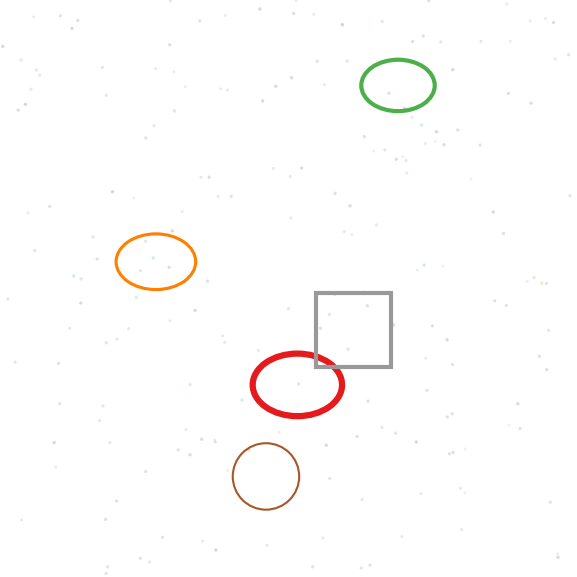[{"shape": "oval", "thickness": 3, "radius": 0.39, "center": [0.515, 0.333]}, {"shape": "oval", "thickness": 2, "radius": 0.32, "center": [0.689, 0.851]}, {"shape": "oval", "thickness": 1.5, "radius": 0.34, "center": [0.27, 0.546]}, {"shape": "circle", "thickness": 1, "radius": 0.29, "center": [0.461, 0.174]}, {"shape": "square", "thickness": 2, "radius": 0.32, "center": [0.612, 0.428]}]